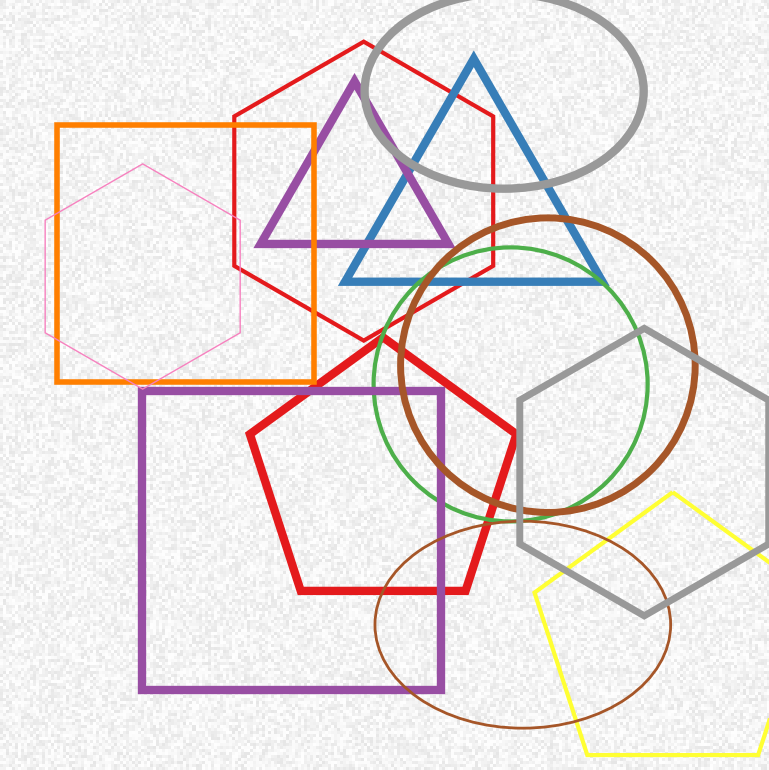[{"shape": "pentagon", "thickness": 3, "radius": 0.91, "center": [0.498, 0.38]}, {"shape": "hexagon", "thickness": 1.5, "radius": 0.97, "center": [0.472, 0.752]}, {"shape": "triangle", "thickness": 3, "radius": 0.97, "center": [0.615, 0.731]}, {"shape": "circle", "thickness": 1.5, "radius": 0.89, "center": [0.663, 0.501]}, {"shape": "square", "thickness": 3, "radius": 0.97, "center": [0.379, 0.299]}, {"shape": "triangle", "thickness": 3, "radius": 0.7, "center": [0.46, 0.754]}, {"shape": "square", "thickness": 2, "radius": 0.83, "center": [0.241, 0.671]}, {"shape": "pentagon", "thickness": 1.5, "radius": 0.94, "center": [0.874, 0.172]}, {"shape": "circle", "thickness": 2.5, "radius": 0.96, "center": [0.712, 0.526]}, {"shape": "oval", "thickness": 1, "radius": 0.96, "center": [0.679, 0.189]}, {"shape": "hexagon", "thickness": 0.5, "radius": 0.73, "center": [0.185, 0.641]}, {"shape": "oval", "thickness": 3, "radius": 0.91, "center": [0.655, 0.882]}, {"shape": "hexagon", "thickness": 2.5, "radius": 0.93, "center": [0.837, 0.387]}]